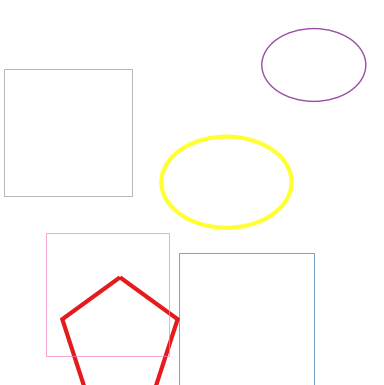[{"shape": "pentagon", "thickness": 3, "radius": 0.79, "center": [0.312, 0.122]}, {"shape": "square", "thickness": 0.5, "radius": 0.88, "center": [0.64, 0.165]}, {"shape": "oval", "thickness": 1, "radius": 0.68, "center": [0.815, 0.831]}, {"shape": "oval", "thickness": 3, "radius": 0.85, "center": [0.588, 0.527]}, {"shape": "square", "thickness": 0.5, "radius": 0.8, "center": [0.279, 0.236]}, {"shape": "square", "thickness": 0.5, "radius": 0.83, "center": [0.177, 0.656]}]